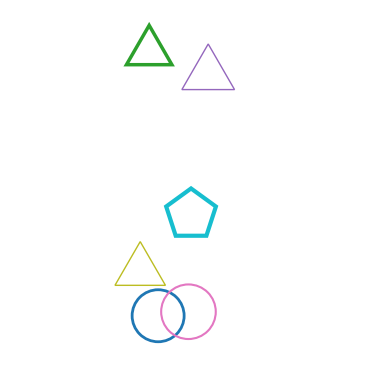[{"shape": "circle", "thickness": 2, "radius": 0.34, "center": [0.411, 0.18]}, {"shape": "triangle", "thickness": 2.5, "radius": 0.34, "center": [0.387, 0.866]}, {"shape": "triangle", "thickness": 1, "radius": 0.39, "center": [0.541, 0.807]}, {"shape": "circle", "thickness": 1.5, "radius": 0.35, "center": [0.49, 0.19]}, {"shape": "triangle", "thickness": 1, "radius": 0.38, "center": [0.364, 0.297]}, {"shape": "pentagon", "thickness": 3, "radius": 0.34, "center": [0.496, 0.443]}]